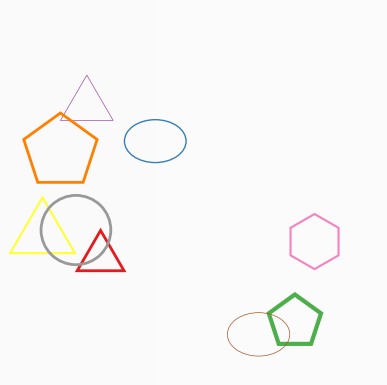[{"shape": "triangle", "thickness": 2, "radius": 0.35, "center": [0.26, 0.332]}, {"shape": "oval", "thickness": 1, "radius": 0.4, "center": [0.401, 0.633]}, {"shape": "pentagon", "thickness": 3, "radius": 0.35, "center": [0.761, 0.164]}, {"shape": "triangle", "thickness": 0.5, "radius": 0.39, "center": [0.224, 0.726]}, {"shape": "pentagon", "thickness": 2, "radius": 0.5, "center": [0.156, 0.607]}, {"shape": "triangle", "thickness": 1.5, "radius": 0.48, "center": [0.11, 0.391]}, {"shape": "oval", "thickness": 0.5, "radius": 0.4, "center": [0.667, 0.132]}, {"shape": "hexagon", "thickness": 1.5, "radius": 0.36, "center": [0.812, 0.373]}, {"shape": "circle", "thickness": 2, "radius": 0.45, "center": [0.196, 0.402]}]